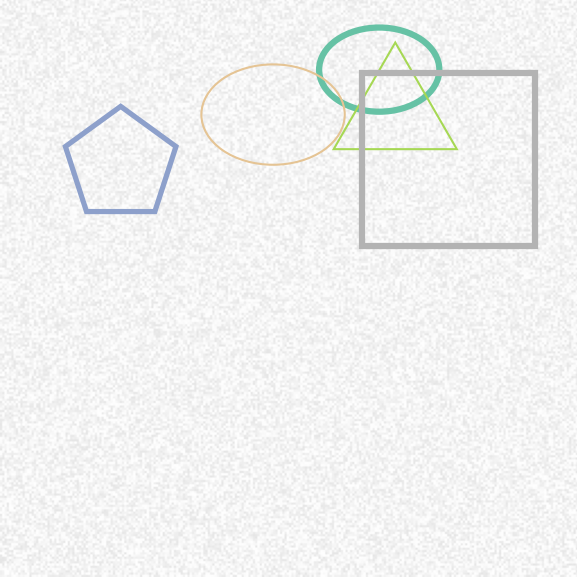[{"shape": "oval", "thickness": 3, "radius": 0.52, "center": [0.657, 0.879]}, {"shape": "pentagon", "thickness": 2.5, "radius": 0.5, "center": [0.209, 0.714]}, {"shape": "triangle", "thickness": 1, "radius": 0.62, "center": [0.684, 0.802]}, {"shape": "oval", "thickness": 1, "radius": 0.62, "center": [0.473, 0.801]}, {"shape": "square", "thickness": 3, "radius": 0.75, "center": [0.777, 0.723]}]